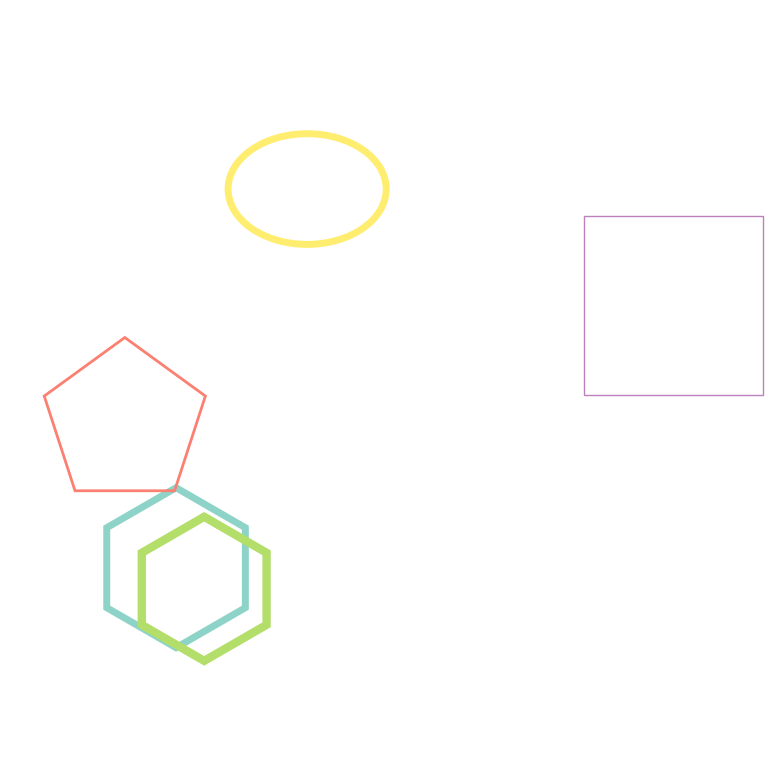[{"shape": "hexagon", "thickness": 2.5, "radius": 0.52, "center": [0.229, 0.263]}, {"shape": "pentagon", "thickness": 1, "radius": 0.55, "center": [0.162, 0.452]}, {"shape": "hexagon", "thickness": 3, "radius": 0.47, "center": [0.265, 0.235]}, {"shape": "square", "thickness": 0.5, "radius": 0.58, "center": [0.875, 0.603]}, {"shape": "oval", "thickness": 2.5, "radius": 0.51, "center": [0.399, 0.754]}]